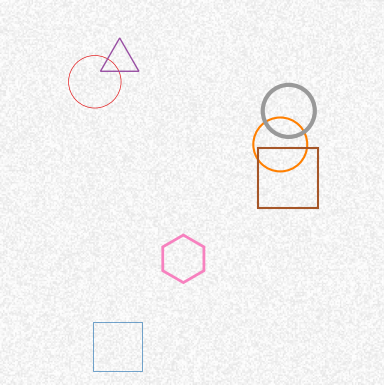[{"shape": "circle", "thickness": 0.5, "radius": 0.34, "center": [0.246, 0.788]}, {"shape": "square", "thickness": 0.5, "radius": 0.32, "center": [0.305, 0.101]}, {"shape": "triangle", "thickness": 1, "radius": 0.29, "center": [0.311, 0.844]}, {"shape": "circle", "thickness": 1.5, "radius": 0.35, "center": [0.728, 0.625]}, {"shape": "square", "thickness": 1.5, "radius": 0.39, "center": [0.748, 0.538]}, {"shape": "hexagon", "thickness": 2, "radius": 0.31, "center": [0.476, 0.328]}, {"shape": "circle", "thickness": 3, "radius": 0.34, "center": [0.75, 0.712]}]